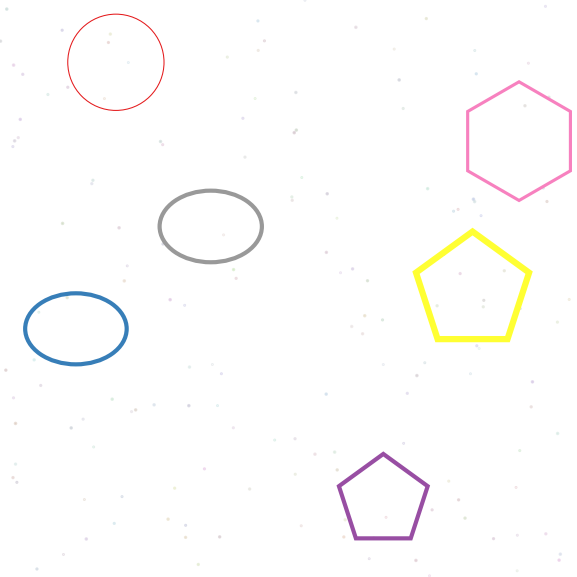[{"shape": "circle", "thickness": 0.5, "radius": 0.42, "center": [0.201, 0.891]}, {"shape": "oval", "thickness": 2, "radius": 0.44, "center": [0.131, 0.43]}, {"shape": "pentagon", "thickness": 2, "radius": 0.4, "center": [0.664, 0.132]}, {"shape": "pentagon", "thickness": 3, "radius": 0.51, "center": [0.818, 0.495]}, {"shape": "hexagon", "thickness": 1.5, "radius": 0.51, "center": [0.899, 0.755]}, {"shape": "oval", "thickness": 2, "radius": 0.44, "center": [0.365, 0.607]}]